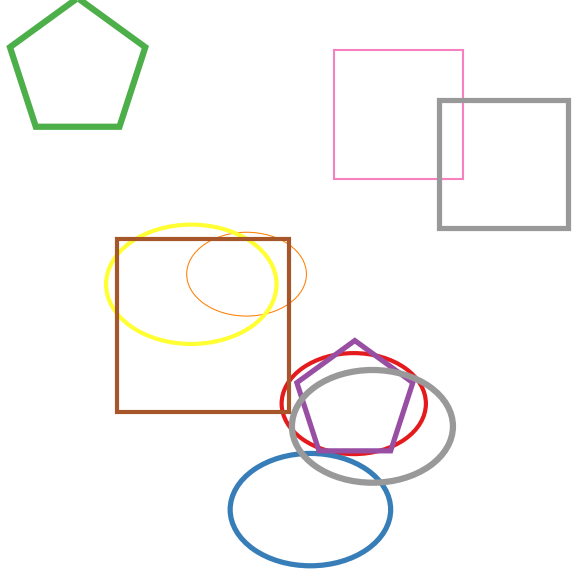[{"shape": "oval", "thickness": 2, "radius": 0.62, "center": [0.613, 0.3]}, {"shape": "oval", "thickness": 2.5, "radius": 0.69, "center": [0.538, 0.117]}, {"shape": "pentagon", "thickness": 3, "radius": 0.62, "center": [0.134, 0.879]}, {"shape": "pentagon", "thickness": 2.5, "radius": 0.53, "center": [0.614, 0.304]}, {"shape": "oval", "thickness": 0.5, "radius": 0.52, "center": [0.427, 0.524]}, {"shape": "oval", "thickness": 2, "radius": 0.74, "center": [0.331, 0.507]}, {"shape": "square", "thickness": 2, "radius": 0.74, "center": [0.351, 0.436]}, {"shape": "square", "thickness": 1, "radius": 0.56, "center": [0.69, 0.801]}, {"shape": "oval", "thickness": 3, "radius": 0.7, "center": [0.645, 0.261]}, {"shape": "square", "thickness": 2.5, "radius": 0.56, "center": [0.872, 0.715]}]